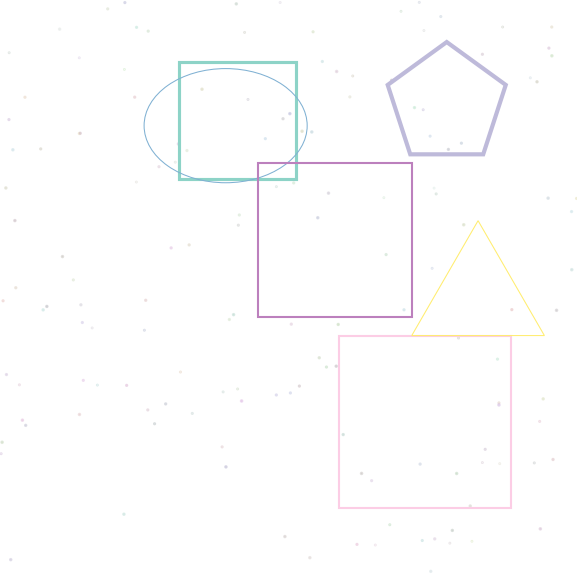[{"shape": "square", "thickness": 1.5, "radius": 0.51, "center": [0.411, 0.79]}, {"shape": "pentagon", "thickness": 2, "radius": 0.54, "center": [0.774, 0.819]}, {"shape": "oval", "thickness": 0.5, "radius": 0.71, "center": [0.391, 0.782]}, {"shape": "square", "thickness": 1, "radius": 0.75, "center": [0.736, 0.268]}, {"shape": "square", "thickness": 1, "radius": 0.67, "center": [0.58, 0.583]}, {"shape": "triangle", "thickness": 0.5, "radius": 0.66, "center": [0.828, 0.484]}]